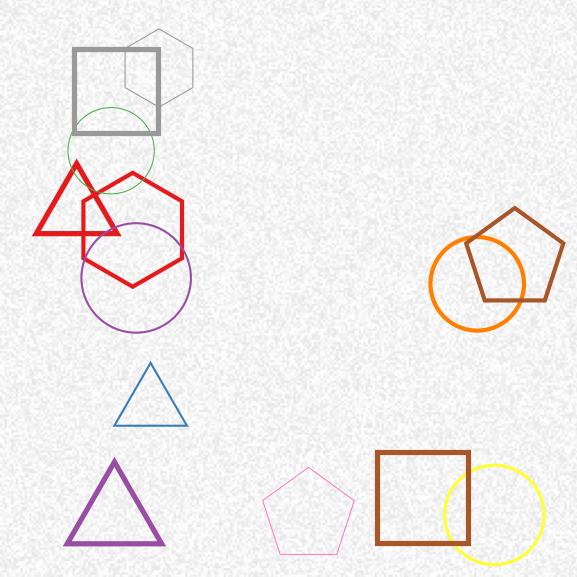[{"shape": "hexagon", "thickness": 2, "radius": 0.49, "center": [0.23, 0.601]}, {"shape": "triangle", "thickness": 2.5, "radius": 0.4, "center": [0.133, 0.635]}, {"shape": "triangle", "thickness": 1, "radius": 0.36, "center": [0.261, 0.298]}, {"shape": "circle", "thickness": 0.5, "radius": 0.37, "center": [0.192, 0.738]}, {"shape": "triangle", "thickness": 2.5, "radius": 0.47, "center": [0.198, 0.105]}, {"shape": "circle", "thickness": 1, "radius": 0.47, "center": [0.236, 0.518]}, {"shape": "circle", "thickness": 2, "radius": 0.4, "center": [0.826, 0.508]}, {"shape": "circle", "thickness": 1.5, "radius": 0.43, "center": [0.856, 0.107]}, {"shape": "pentagon", "thickness": 2, "radius": 0.44, "center": [0.891, 0.55]}, {"shape": "square", "thickness": 2.5, "radius": 0.39, "center": [0.731, 0.138]}, {"shape": "pentagon", "thickness": 0.5, "radius": 0.42, "center": [0.534, 0.107]}, {"shape": "square", "thickness": 2.5, "radius": 0.37, "center": [0.201, 0.842]}, {"shape": "hexagon", "thickness": 0.5, "radius": 0.34, "center": [0.275, 0.881]}]